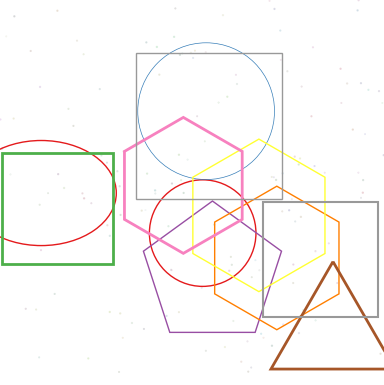[{"shape": "circle", "thickness": 1, "radius": 0.69, "center": [0.526, 0.395]}, {"shape": "oval", "thickness": 1, "radius": 0.97, "center": [0.107, 0.499]}, {"shape": "circle", "thickness": 0.5, "radius": 0.89, "center": [0.535, 0.711]}, {"shape": "square", "thickness": 2, "radius": 0.72, "center": [0.149, 0.458]}, {"shape": "pentagon", "thickness": 1, "radius": 0.94, "center": [0.552, 0.289]}, {"shape": "hexagon", "thickness": 1, "radius": 0.93, "center": [0.719, 0.33]}, {"shape": "hexagon", "thickness": 1, "radius": 0.99, "center": [0.672, 0.441]}, {"shape": "triangle", "thickness": 2, "radius": 0.93, "center": [0.865, 0.134]}, {"shape": "hexagon", "thickness": 2, "radius": 0.88, "center": [0.476, 0.518]}, {"shape": "square", "thickness": 1, "radius": 0.95, "center": [0.544, 0.672]}, {"shape": "square", "thickness": 1.5, "radius": 0.75, "center": [0.832, 0.327]}]